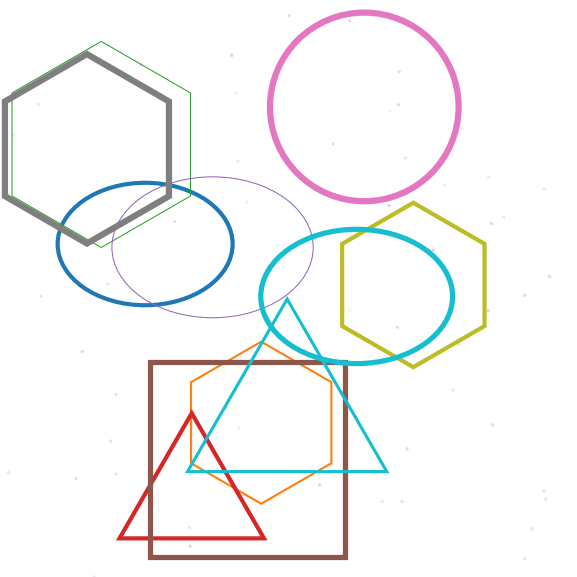[{"shape": "oval", "thickness": 2, "radius": 0.76, "center": [0.251, 0.577]}, {"shape": "hexagon", "thickness": 1, "radius": 0.7, "center": [0.452, 0.267]}, {"shape": "hexagon", "thickness": 0.5, "radius": 0.89, "center": [0.175, 0.749]}, {"shape": "triangle", "thickness": 2, "radius": 0.72, "center": [0.332, 0.139]}, {"shape": "oval", "thickness": 0.5, "radius": 0.87, "center": [0.368, 0.571]}, {"shape": "square", "thickness": 2.5, "radius": 0.84, "center": [0.428, 0.203]}, {"shape": "circle", "thickness": 3, "radius": 0.82, "center": [0.631, 0.814]}, {"shape": "hexagon", "thickness": 3, "radius": 0.82, "center": [0.151, 0.741]}, {"shape": "hexagon", "thickness": 2, "radius": 0.71, "center": [0.716, 0.506]}, {"shape": "triangle", "thickness": 1.5, "radius": 1.0, "center": [0.497, 0.282]}, {"shape": "oval", "thickness": 2.5, "radius": 0.83, "center": [0.618, 0.486]}]